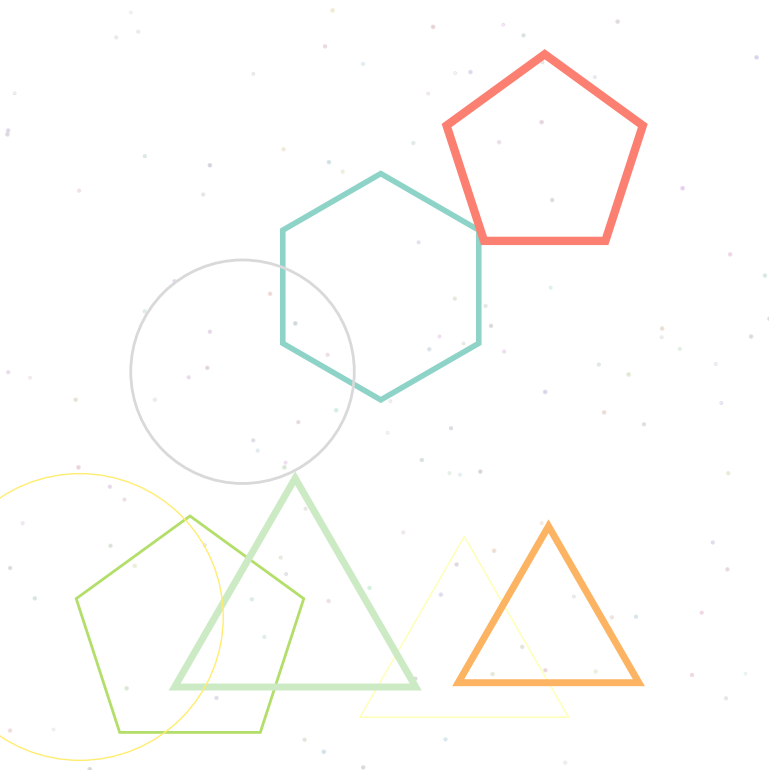[{"shape": "hexagon", "thickness": 2, "radius": 0.73, "center": [0.495, 0.628]}, {"shape": "triangle", "thickness": 0.5, "radius": 0.78, "center": [0.603, 0.147]}, {"shape": "pentagon", "thickness": 3, "radius": 0.67, "center": [0.707, 0.796]}, {"shape": "triangle", "thickness": 2.5, "radius": 0.68, "center": [0.712, 0.181]}, {"shape": "pentagon", "thickness": 1, "radius": 0.78, "center": [0.247, 0.175]}, {"shape": "circle", "thickness": 1, "radius": 0.73, "center": [0.315, 0.517]}, {"shape": "triangle", "thickness": 2.5, "radius": 0.9, "center": [0.383, 0.198]}, {"shape": "circle", "thickness": 0.5, "radius": 0.93, "center": [0.104, 0.199]}]